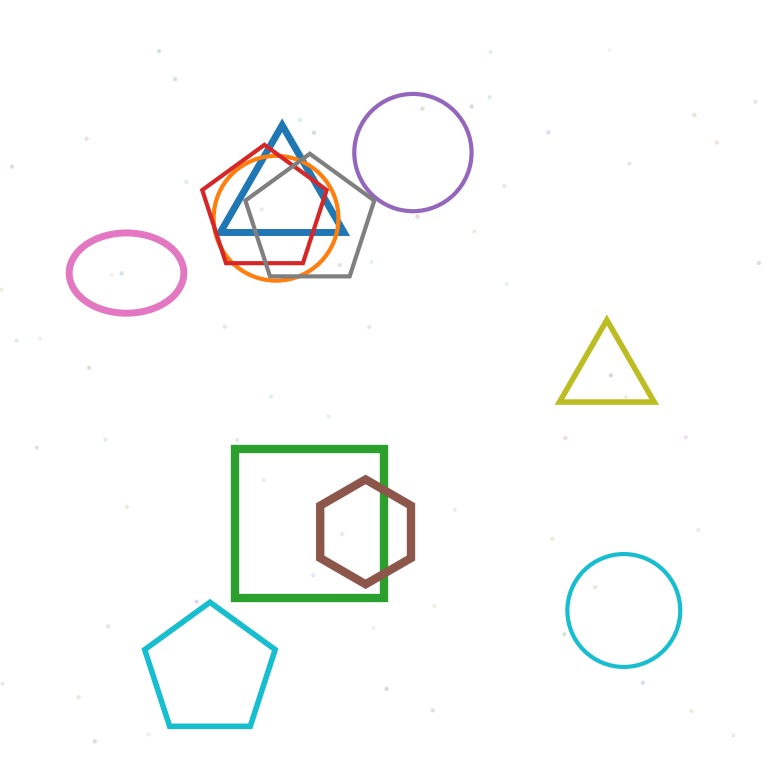[{"shape": "triangle", "thickness": 2.5, "radius": 0.46, "center": [0.366, 0.744]}, {"shape": "circle", "thickness": 1.5, "radius": 0.41, "center": [0.358, 0.717]}, {"shape": "square", "thickness": 3, "radius": 0.48, "center": [0.401, 0.32]}, {"shape": "pentagon", "thickness": 1.5, "radius": 0.42, "center": [0.343, 0.727]}, {"shape": "circle", "thickness": 1.5, "radius": 0.38, "center": [0.536, 0.802]}, {"shape": "hexagon", "thickness": 3, "radius": 0.34, "center": [0.475, 0.309]}, {"shape": "oval", "thickness": 2.5, "radius": 0.37, "center": [0.164, 0.645]}, {"shape": "pentagon", "thickness": 1.5, "radius": 0.44, "center": [0.402, 0.712]}, {"shape": "triangle", "thickness": 2, "radius": 0.36, "center": [0.788, 0.513]}, {"shape": "circle", "thickness": 1.5, "radius": 0.37, "center": [0.81, 0.207]}, {"shape": "pentagon", "thickness": 2, "radius": 0.45, "center": [0.273, 0.129]}]